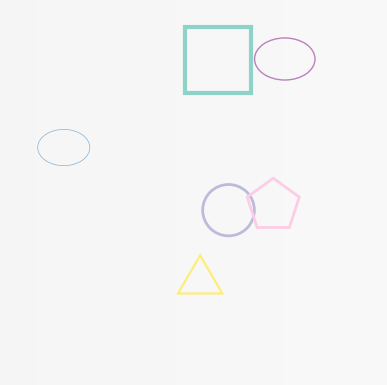[{"shape": "square", "thickness": 3, "radius": 0.43, "center": [0.563, 0.843]}, {"shape": "circle", "thickness": 2, "radius": 0.33, "center": [0.59, 0.454]}, {"shape": "oval", "thickness": 0.5, "radius": 0.34, "center": [0.165, 0.617]}, {"shape": "pentagon", "thickness": 2, "radius": 0.35, "center": [0.705, 0.466]}, {"shape": "oval", "thickness": 1, "radius": 0.39, "center": [0.735, 0.847]}, {"shape": "triangle", "thickness": 1.5, "radius": 0.33, "center": [0.517, 0.271]}]